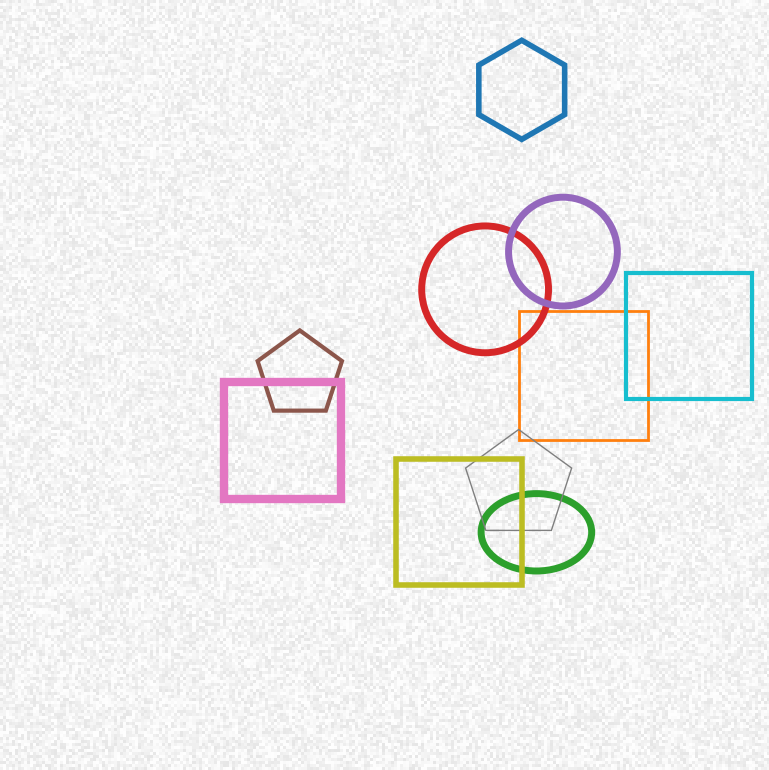[{"shape": "hexagon", "thickness": 2, "radius": 0.32, "center": [0.678, 0.883]}, {"shape": "square", "thickness": 1, "radius": 0.42, "center": [0.758, 0.512]}, {"shape": "oval", "thickness": 2.5, "radius": 0.36, "center": [0.697, 0.309]}, {"shape": "circle", "thickness": 2.5, "radius": 0.41, "center": [0.63, 0.624]}, {"shape": "circle", "thickness": 2.5, "radius": 0.35, "center": [0.731, 0.673]}, {"shape": "pentagon", "thickness": 1.5, "radius": 0.29, "center": [0.389, 0.513]}, {"shape": "square", "thickness": 3, "radius": 0.38, "center": [0.367, 0.428]}, {"shape": "pentagon", "thickness": 0.5, "radius": 0.36, "center": [0.674, 0.37]}, {"shape": "square", "thickness": 2, "radius": 0.41, "center": [0.596, 0.322]}, {"shape": "square", "thickness": 1.5, "radius": 0.41, "center": [0.895, 0.564]}]